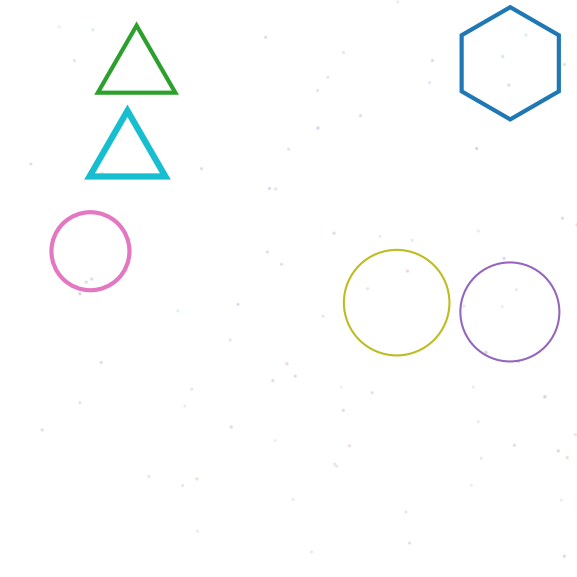[{"shape": "hexagon", "thickness": 2, "radius": 0.49, "center": [0.884, 0.89]}, {"shape": "triangle", "thickness": 2, "radius": 0.39, "center": [0.236, 0.877]}, {"shape": "circle", "thickness": 1, "radius": 0.43, "center": [0.883, 0.459]}, {"shape": "circle", "thickness": 2, "radius": 0.34, "center": [0.157, 0.564]}, {"shape": "circle", "thickness": 1, "radius": 0.46, "center": [0.687, 0.475]}, {"shape": "triangle", "thickness": 3, "radius": 0.38, "center": [0.221, 0.731]}]